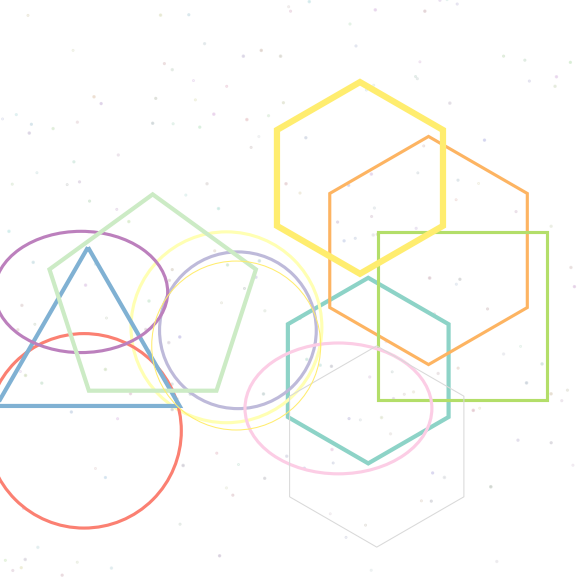[{"shape": "hexagon", "thickness": 2, "radius": 0.8, "center": [0.638, 0.357]}, {"shape": "circle", "thickness": 1.5, "radius": 0.83, "center": [0.392, 0.432]}, {"shape": "circle", "thickness": 1.5, "radius": 0.68, "center": [0.412, 0.427]}, {"shape": "circle", "thickness": 1.5, "radius": 0.84, "center": [0.146, 0.253]}, {"shape": "triangle", "thickness": 2, "radius": 0.92, "center": [0.152, 0.388]}, {"shape": "hexagon", "thickness": 1.5, "radius": 0.99, "center": [0.742, 0.565]}, {"shape": "square", "thickness": 1.5, "radius": 0.73, "center": [0.801, 0.452]}, {"shape": "oval", "thickness": 1.5, "radius": 0.81, "center": [0.586, 0.292]}, {"shape": "hexagon", "thickness": 0.5, "radius": 0.87, "center": [0.652, 0.226]}, {"shape": "oval", "thickness": 1.5, "radius": 0.75, "center": [0.14, 0.494]}, {"shape": "pentagon", "thickness": 2, "radius": 0.94, "center": [0.264, 0.475]}, {"shape": "circle", "thickness": 0.5, "radius": 0.73, "center": [0.409, 0.401]}, {"shape": "hexagon", "thickness": 3, "radius": 0.83, "center": [0.623, 0.691]}]